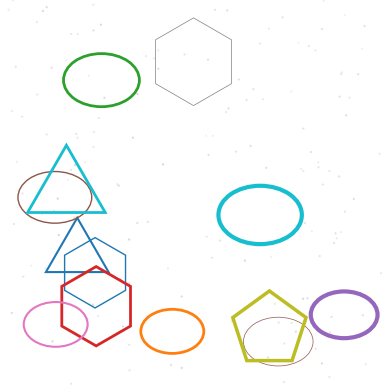[{"shape": "hexagon", "thickness": 1, "radius": 0.46, "center": [0.247, 0.291]}, {"shape": "triangle", "thickness": 1.5, "radius": 0.47, "center": [0.201, 0.34]}, {"shape": "oval", "thickness": 2, "radius": 0.41, "center": [0.448, 0.139]}, {"shape": "oval", "thickness": 2, "radius": 0.49, "center": [0.264, 0.792]}, {"shape": "hexagon", "thickness": 2, "radius": 0.52, "center": [0.25, 0.205]}, {"shape": "oval", "thickness": 3, "radius": 0.43, "center": [0.894, 0.182]}, {"shape": "oval", "thickness": 1, "radius": 0.48, "center": [0.142, 0.487]}, {"shape": "oval", "thickness": 0.5, "radius": 0.45, "center": [0.723, 0.113]}, {"shape": "oval", "thickness": 1.5, "radius": 0.41, "center": [0.145, 0.157]}, {"shape": "hexagon", "thickness": 0.5, "radius": 0.57, "center": [0.503, 0.84]}, {"shape": "pentagon", "thickness": 2.5, "radius": 0.5, "center": [0.7, 0.144]}, {"shape": "triangle", "thickness": 2, "radius": 0.58, "center": [0.172, 0.506]}, {"shape": "oval", "thickness": 3, "radius": 0.54, "center": [0.676, 0.442]}]